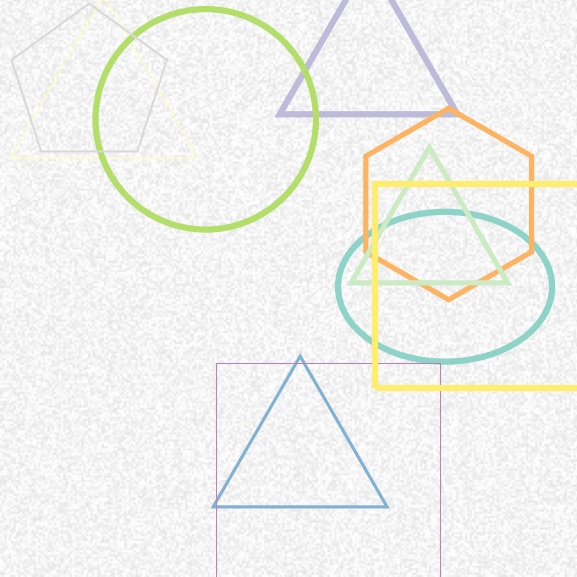[{"shape": "oval", "thickness": 3, "radius": 0.93, "center": [0.771, 0.503]}, {"shape": "triangle", "thickness": 0.5, "radius": 0.94, "center": [0.18, 0.82]}, {"shape": "triangle", "thickness": 3, "radius": 0.89, "center": [0.638, 0.89]}, {"shape": "triangle", "thickness": 1.5, "radius": 0.87, "center": [0.52, 0.208]}, {"shape": "hexagon", "thickness": 2.5, "radius": 0.83, "center": [0.777, 0.646]}, {"shape": "circle", "thickness": 3, "radius": 0.95, "center": [0.356, 0.792]}, {"shape": "pentagon", "thickness": 1, "radius": 0.71, "center": [0.154, 0.851]}, {"shape": "square", "thickness": 0.5, "radius": 0.97, "center": [0.567, 0.176]}, {"shape": "triangle", "thickness": 2.5, "radius": 0.78, "center": [0.744, 0.588]}, {"shape": "square", "thickness": 3, "radius": 0.88, "center": [0.826, 0.504]}]